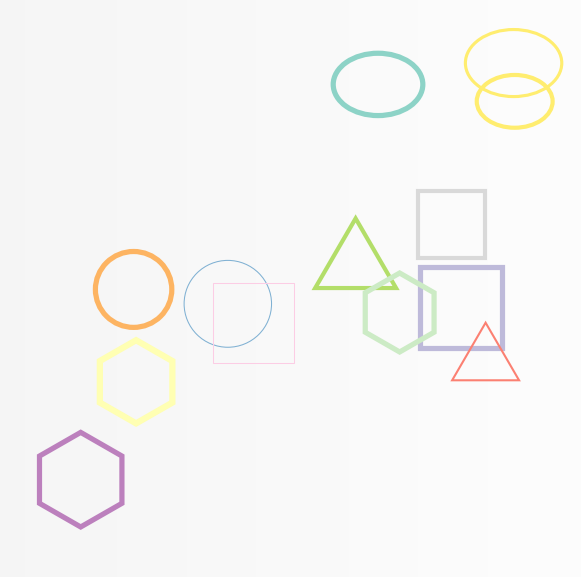[{"shape": "oval", "thickness": 2.5, "radius": 0.39, "center": [0.65, 0.853]}, {"shape": "hexagon", "thickness": 3, "radius": 0.36, "center": [0.234, 0.338]}, {"shape": "square", "thickness": 2.5, "radius": 0.35, "center": [0.794, 0.466]}, {"shape": "triangle", "thickness": 1, "radius": 0.33, "center": [0.835, 0.374]}, {"shape": "circle", "thickness": 0.5, "radius": 0.38, "center": [0.392, 0.473]}, {"shape": "circle", "thickness": 2.5, "radius": 0.33, "center": [0.23, 0.498]}, {"shape": "triangle", "thickness": 2, "radius": 0.4, "center": [0.612, 0.541]}, {"shape": "square", "thickness": 0.5, "radius": 0.35, "center": [0.437, 0.44]}, {"shape": "square", "thickness": 2, "radius": 0.29, "center": [0.777, 0.61]}, {"shape": "hexagon", "thickness": 2.5, "radius": 0.41, "center": [0.139, 0.169]}, {"shape": "hexagon", "thickness": 2.5, "radius": 0.34, "center": [0.688, 0.458]}, {"shape": "oval", "thickness": 1.5, "radius": 0.41, "center": [0.884, 0.89]}, {"shape": "oval", "thickness": 2, "radius": 0.33, "center": [0.885, 0.824]}]